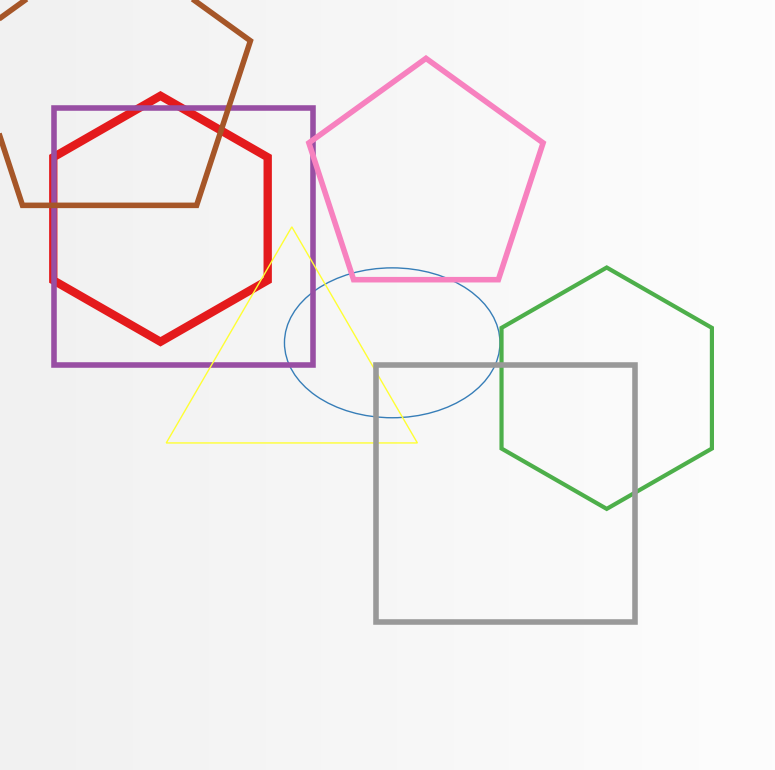[{"shape": "hexagon", "thickness": 3, "radius": 0.8, "center": [0.207, 0.716]}, {"shape": "oval", "thickness": 0.5, "radius": 0.7, "center": [0.506, 0.555]}, {"shape": "hexagon", "thickness": 1.5, "radius": 0.78, "center": [0.783, 0.496]}, {"shape": "square", "thickness": 2, "radius": 0.84, "center": [0.237, 0.693]}, {"shape": "triangle", "thickness": 0.5, "radius": 0.94, "center": [0.377, 0.518]}, {"shape": "pentagon", "thickness": 2, "radius": 0.96, "center": [0.141, 0.888]}, {"shape": "pentagon", "thickness": 2, "radius": 0.79, "center": [0.55, 0.765]}, {"shape": "square", "thickness": 2, "radius": 0.83, "center": [0.652, 0.359]}]